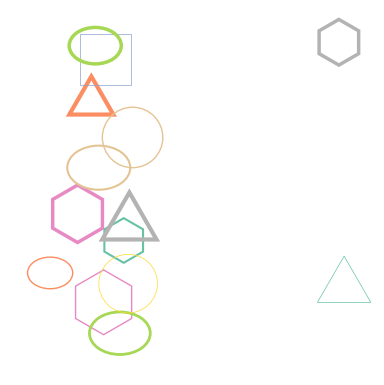[{"shape": "triangle", "thickness": 0.5, "radius": 0.4, "center": [0.894, 0.255]}, {"shape": "hexagon", "thickness": 1.5, "radius": 0.29, "center": [0.321, 0.375]}, {"shape": "triangle", "thickness": 3, "radius": 0.33, "center": [0.237, 0.735]}, {"shape": "oval", "thickness": 1, "radius": 0.29, "center": [0.13, 0.291]}, {"shape": "square", "thickness": 0.5, "radius": 0.33, "center": [0.274, 0.847]}, {"shape": "hexagon", "thickness": 1, "radius": 0.42, "center": [0.269, 0.215]}, {"shape": "hexagon", "thickness": 2.5, "radius": 0.37, "center": [0.201, 0.445]}, {"shape": "oval", "thickness": 2.5, "radius": 0.34, "center": [0.247, 0.881]}, {"shape": "oval", "thickness": 2, "radius": 0.39, "center": [0.311, 0.134]}, {"shape": "circle", "thickness": 0.5, "radius": 0.38, "center": [0.333, 0.263]}, {"shape": "oval", "thickness": 1.5, "radius": 0.41, "center": [0.257, 0.564]}, {"shape": "circle", "thickness": 1, "radius": 0.39, "center": [0.344, 0.643]}, {"shape": "triangle", "thickness": 3, "radius": 0.41, "center": [0.336, 0.419]}, {"shape": "hexagon", "thickness": 2.5, "radius": 0.3, "center": [0.88, 0.89]}]